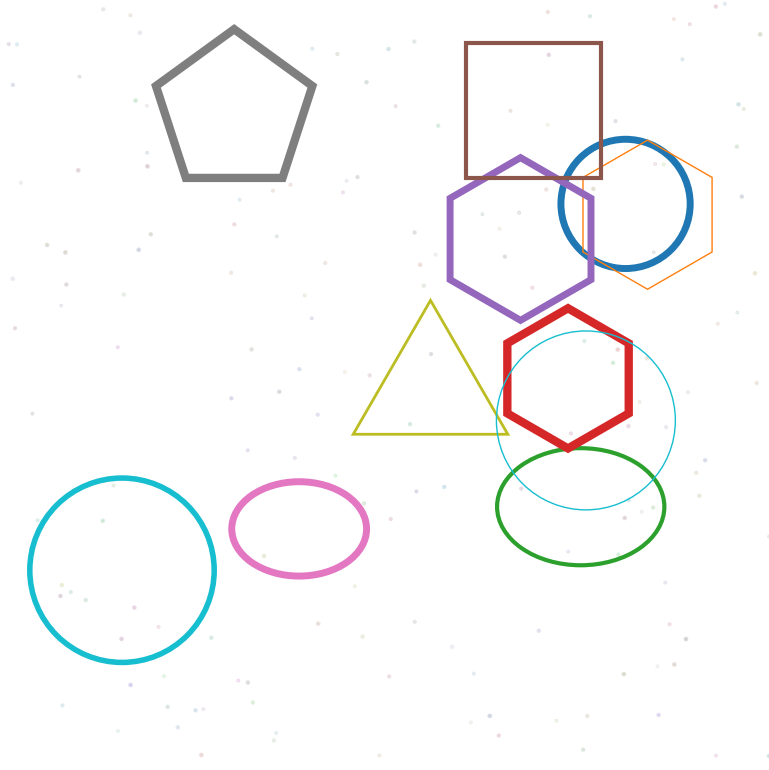[{"shape": "circle", "thickness": 2.5, "radius": 0.42, "center": [0.812, 0.735]}, {"shape": "hexagon", "thickness": 0.5, "radius": 0.48, "center": [0.841, 0.721]}, {"shape": "oval", "thickness": 1.5, "radius": 0.54, "center": [0.754, 0.342]}, {"shape": "hexagon", "thickness": 3, "radius": 0.46, "center": [0.738, 0.509]}, {"shape": "hexagon", "thickness": 2.5, "radius": 0.53, "center": [0.676, 0.69]}, {"shape": "square", "thickness": 1.5, "radius": 0.44, "center": [0.693, 0.856]}, {"shape": "oval", "thickness": 2.5, "radius": 0.44, "center": [0.389, 0.313]}, {"shape": "pentagon", "thickness": 3, "radius": 0.53, "center": [0.304, 0.855]}, {"shape": "triangle", "thickness": 1, "radius": 0.58, "center": [0.559, 0.494]}, {"shape": "circle", "thickness": 0.5, "radius": 0.58, "center": [0.761, 0.454]}, {"shape": "circle", "thickness": 2, "radius": 0.6, "center": [0.158, 0.259]}]